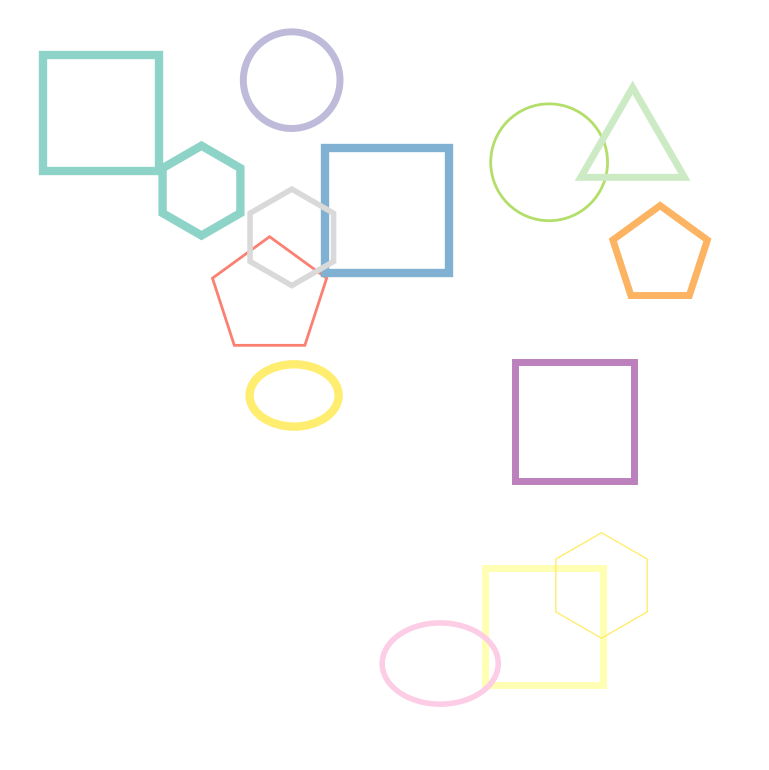[{"shape": "square", "thickness": 3, "radius": 0.38, "center": [0.131, 0.853]}, {"shape": "hexagon", "thickness": 3, "radius": 0.29, "center": [0.262, 0.752]}, {"shape": "square", "thickness": 2.5, "radius": 0.38, "center": [0.706, 0.186]}, {"shape": "circle", "thickness": 2.5, "radius": 0.31, "center": [0.379, 0.896]}, {"shape": "pentagon", "thickness": 1, "radius": 0.39, "center": [0.35, 0.615]}, {"shape": "square", "thickness": 3, "radius": 0.4, "center": [0.502, 0.727]}, {"shape": "pentagon", "thickness": 2.5, "radius": 0.32, "center": [0.857, 0.668]}, {"shape": "circle", "thickness": 1, "radius": 0.38, "center": [0.713, 0.789]}, {"shape": "oval", "thickness": 2, "radius": 0.38, "center": [0.572, 0.138]}, {"shape": "hexagon", "thickness": 2, "radius": 0.31, "center": [0.379, 0.692]}, {"shape": "square", "thickness": 2.5, "radius": 0.39, "center": [0.746, 0.453]}, {"shape": "triangle", "thickness": 2.5, "radius": 0.39, "center": [0.822, 0.809]}, {"shape": "oval", "thickness": 3, "radius": 0.29, "center": [0.382, 0.486]}, {"shape": "hexagon", "thickness": 0.5, "radius": 0.34, "center": [0.781, 0.24]}]